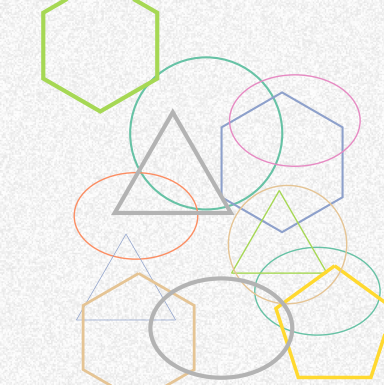[{"shape": "circle", "thickness": 1.5, "radius": 0.99, "center": [0.536, 0.653]}, {"shape": "oval", "thickness": 1, "radius": 0.81, "center": [0.824, 0.244]}, {"shape": "oval", "thickness": 1, "radius": 0.8, "center": [0.353, 0.439]}, {"shape": "triangle", "thickness": 0.5, "radius": 0.74, "center": [0.327, 0.243]}, {"shape": "hexagon", "thickness": 1.5, "radius": 0.91, "center": [0.733, 0.578]}, {"shape": "oval", "thickness": 1, "radius": 0.85, "center": [0.766, 0.687]}, {"shape": "hexagon", "thickness": 3, "radius": 0.85, "center": [0.26, 0.881]}, {"shape": "triangle", "thickness": 1, "radius": 0.71, "center": [0.725, 0.362]}, {"shape": "pentagon", "thickness": 2.5, "radius": 0.8, "center": [0.869, 0.149]}, {"shape": "circle", "thickness": 1, "radius": 0.77, "center": [0.747, 0.365]}, {"shape": "hexagon", "thickness": 2, "radius": 0.83, "center": [0.36, 0.123]}, {"shape": "oval", "thickness": 3, "radius": 0.92, "center": [0.575, 0.148]}, {"shape": "triangle", "thickness": 3, "radius": 0.87, "center": [0.449, 0.534]}]